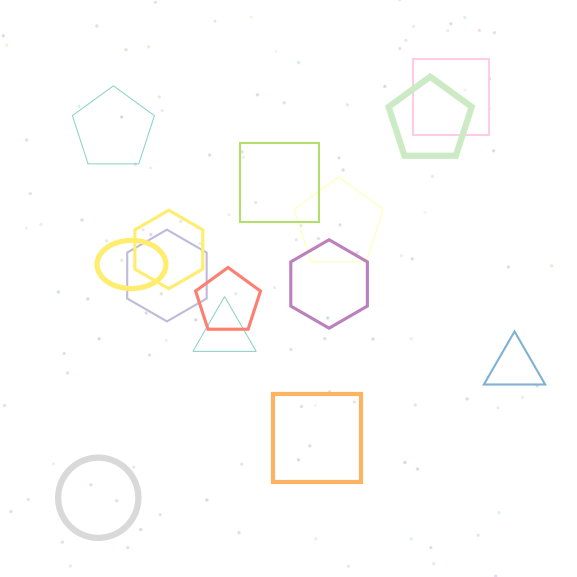[{"shape": "triangle", "thickness": 0.5, "radius": 0.32, "center": [0.389, 0.422]}, {"shape": "pentagon", "thickness": 0.5, "radius": 0.37, "center": [0.196, 0.776]}, {"shape": "pentagon", "thickness": 0.5, "radius": 0.41, "center": [0.586, 0.611]}, {"shape": "hexagon", "thickness": 1, "radius": 0.4, "center": [0.289, 0.522]}, {"shape": "pentagon", "thickness": 1.5, "radius": 0.3, "center": [0.395, 0.477]}, {"shape": "triangle", "thickness": 1, "radius": 0.31, "center": [0.891, 0.364]}, {"shape": "square", "thickness": 2, "radius": 0.38, "center": [0.549, 0.24]}, {"shape": "square", "thickness": 1, "radius": 0.34, "center": [0.484, 0.683]}, {"shape": "square", "thickness": 1, "radius": 0.33, "center": [0.781, 0.831]}, {"shape": "circle", "thickness": 3, "radius": 0.35, "center": [0.17, 0.137]}, {"shape": "hexagon", "thickness": 1.5, "radius": 0.38, "center": [0.57, 0.507]}, {"shape": "pentagon", "thickness": 3, "radius": 0.38, "center": [0.745, 0.791]}, {"shape": "oval", "thickness": 2.5, "radius": 0.3, "center": [0.228, 0.541]}, {"shape": "hexagon", "thickness": 1.5, "radius": 0.34, "center": [0.292, 0.567]}]